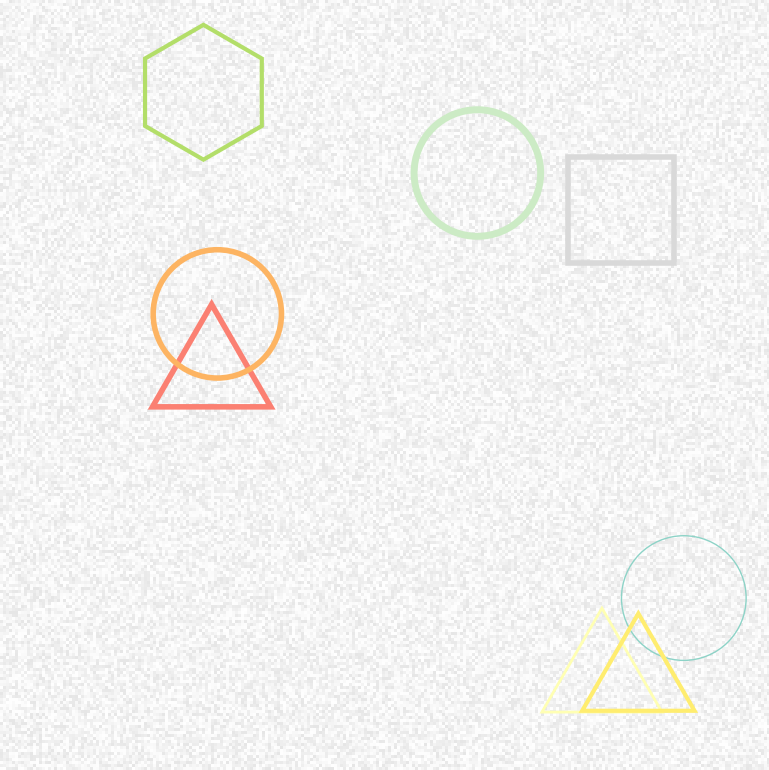[{"shape": "circle", "thickness": 0.5, "radius": 0.4, "center": [0.888, 0.223]}, {"shape": "triangle", "thickness": 1, "radius": 0.45, "center": [0.782, 0.12]}, {"shape": "triangle", "thickness": 2, "radius": 0.44, "center": [0.275, 0.516]}, {"shape": "circle", "thickness": 2, "radius": 0.42, "center": [0.282, 0.592]}, {"shape": "hexagon", "thickness": 1.5, "radius": 0.44, "center": [0.264, 0.88]}, {"shape": "square", "thickness": 2, "radius": 0.34, "center": [0.807, 0.728]}, {"shape": "circle", "thickness": 2.5, "radius": 0.41, "center": [0.62, 0.775]}, {"shape": "triangle", "thickness": 1.5, "radius": 0.42, "center": [0.829, 0.119]}]